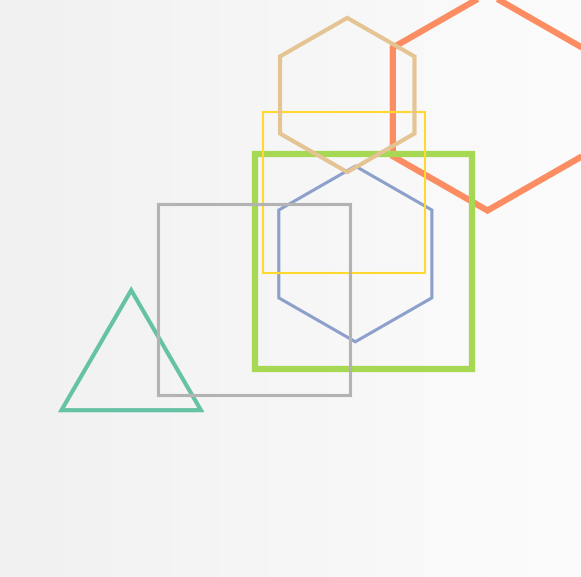[{"shape": "triangle", "thickness": 2, "radius": 0.69, "center": [0.226, 0.358]}, {"shape": "hexagon", "thickness": 3, "radius": 0.94, "center": [0.839, 0.823]}, {"shape": "hexagon", "thickness": 1.5, "radius": 0.76, "center": [0.611, 0.559]}, {"shape": "square", "thickness": 3, "radius": 0.93, "center": [0.626, 0.546]}, {"shape": "square", "thickness": 1, "radius": 0.7, "center": [0.592, 0.666]}, {"shape": "hexagon", "thickness": 2, "radius": 0.67, "center": [0.597, 0.835]}, {"shape": "square", "thickness": 1.5, "radius": 0.83, "center": [0.437, 0.48]}]